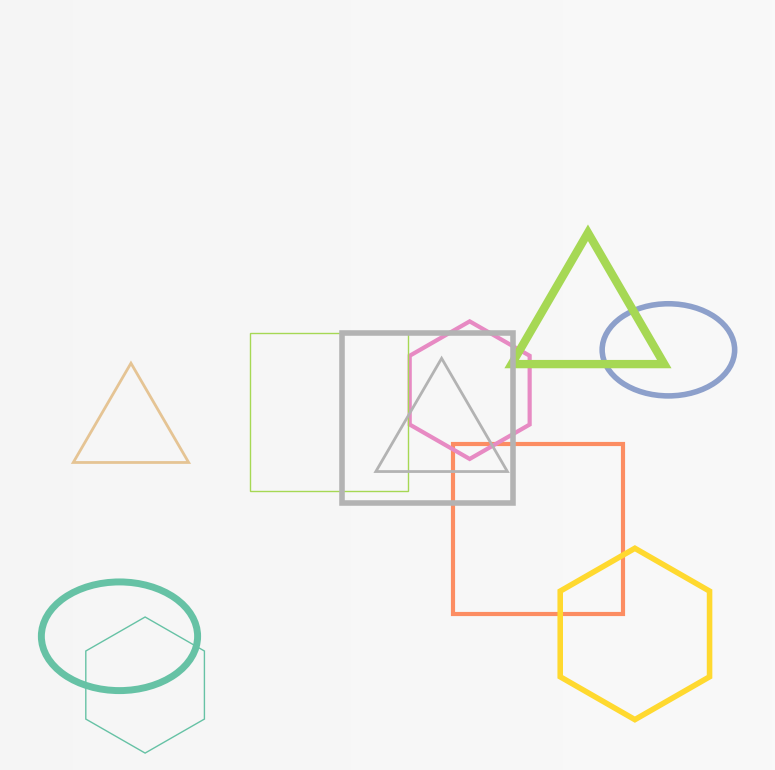[{"shape": "hexagon", "thickness": 0.5, "radius": 0.44, "center": [0.187, 0.11]}, {"shape": "oval", "thickness": 2.5, "radius": 0.5, "center": [0.154, 0.174]}, {"shape": "square", "thickness": 1.5, "radius": 0.55, "center": [0.694, 0.313]}, {"shape": "oval", "thickness": 2, "radius": 0.43, "center": [0.862, 0.546]}, {"shape": "hexagon", "thickness": 1.5, "radius": 0.45, "center": [0.606, 0.493]}, {"shape": "square", "thickness": 0.5, "radius": 0.51, "center": [0.424, 0.465]}, {"shape": "triangle", "thickness": 3, "radius": 0.57, "center": [0.759, 0.584]}, {"shape": "hexagon", "thickness": 2, "radius": 0.56, "center": [0.819, 0.177]}, {"shape": "triangle", "thickness": 1, "radius": 0.43, "center": [0.169, 0.442]}, {"shape": "square", "thickness": 2, "radius": 0.55, "center": [0.551, 0.457]}, {"shape": "triangle", "thickness": 1, "radius": 0.49, "center": [0.57, 0.437]}]